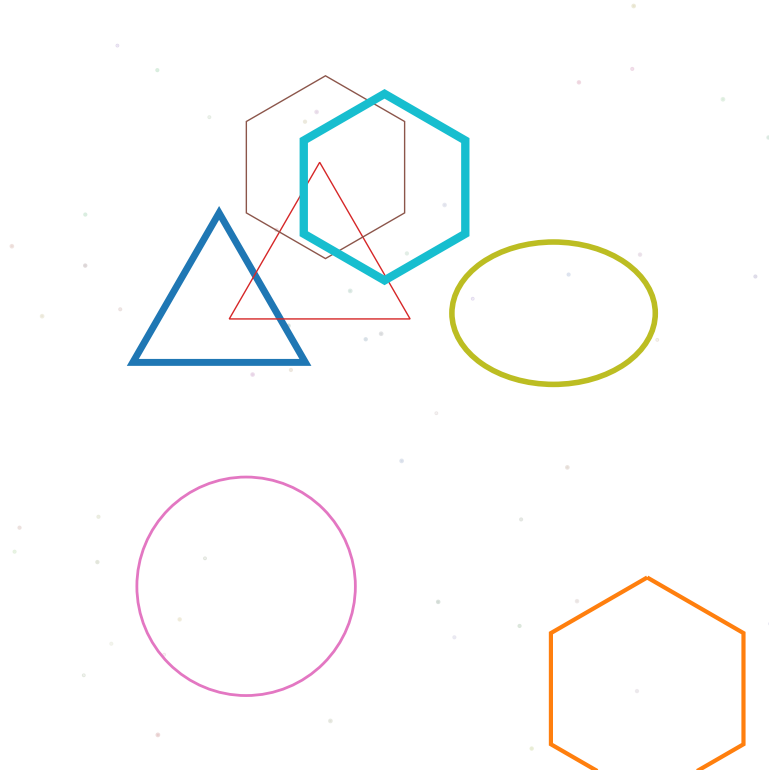[{"shape": "triangle", "thickness": 2.5, "radius": 0.65, "center": [0.285, 0.594]}, {"shape": "hexagon", "thickness": 1.5, "radius": 0.72, "center": [0.841, 0.106]}, {"shape": "triangle", "thickness": 0.5, "radius": 0.68, "center": [0.415, 0.654]}, {"shape": "hexagon", "thickness": 0.5, "radius": 0.59, "center": [0.423, 0.783]}, {"shape": "circle", "thickness": 1, "radius": 0.71, "center": [0.32, 0.239]}, {"shape": "oval", "thickness": 2, "radius": 0.66, "center": [0.719, 0.593]}, {"shape": "hexagon", "thickness": 3, "radius": 0.61, "center": [0.499, 0.757]}]